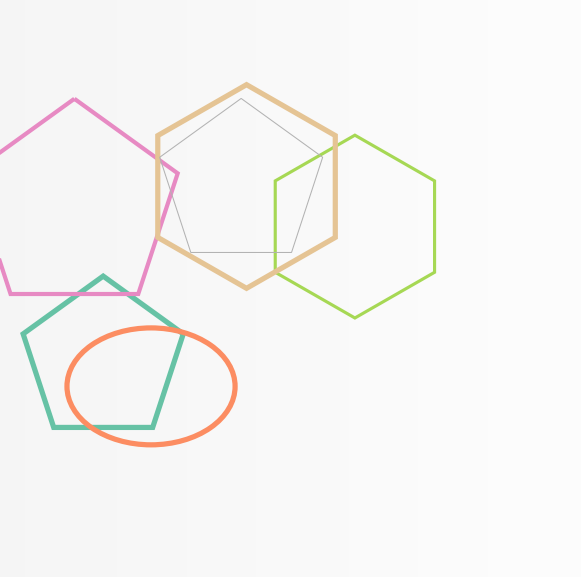[{"shape": "pentagon", "thickness": 2.5, "radius": 0.72, "center": [0.178, 0.376]}, {"shape": "oval", "thickness": 2.5, "radius": 0.72, "center": [0.26, 0.33]}, {"shape": "pentagon", "thickness": 2, "radius": 0.93, "center": [0.128, 0.641]}, {"shape": "hexagon", "thickness": 1.5, "radius": 0.79, "center": [0.611, 0.607]}, {"shape": "hexagon", "thickness": 2.5, "radius": 0.88, "center": [0.424, 0.676]}, {"shape": "pentagon", "thickness": 0.5, "radius": 0.74, "center": [0.415, 0.681]}]